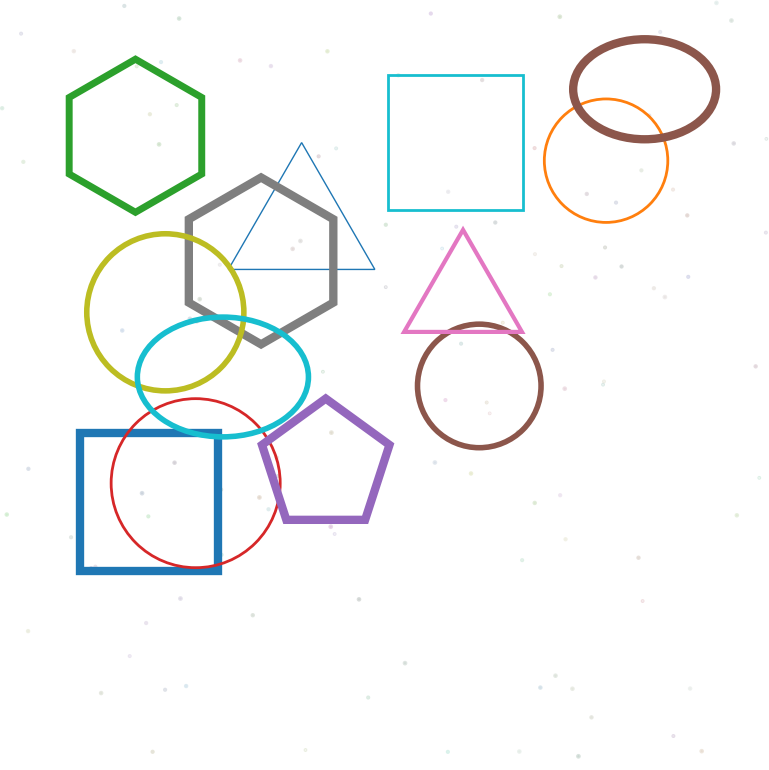[{"shape": "triangle", "thickness": 0.5, "radius": 0.55, "center": [0.392, 0.705]}, {"shape": "square", "thickness": 3, "radius": 0.45, "center": [0.194, 0.348]}, {"shape": "circle", "thickness": 1, "radius": 0.4, "center": [0.787, 0.791]}, {"shape": "hexagon", "thickness": 2.5, "radius": 0.5, "center": [0.176, 0.824]}, {"shape": "circle", "thickness": 1, "radius": 0.55, "center": [0.254, 0.372]}, {"shape": "pentagon", "thickness": 3, "radius": 0.44, "center": [0.423, 0.395]}, {"shape": "circle", "thickness": 2, "radius": 0.4, "center": [0.622, 0.499]}, {"shape": "oval", "thickness": 3, "radius": 0.46, "center": [0.837, 0.884]}, {"shape": "triangle", "thickness": 1.5, "radius": 0.44, "center": [0.601, 0.613]}, {"shape": "hexagon", "thickness": 3, "radius": 0.54, "center": [0.339, 0.661]}, {"shape": "circle", "thickness": 2, "radius": 0.51, "center": [0.215, 0.594]}, {"shape": "oval", "thickness": 2, "radius": 0.56, "center": [0.289, 0.51]}, {"shape": "square", "thickness": 1, "radius": 0.44, "center": [0.592, 0.815]}]